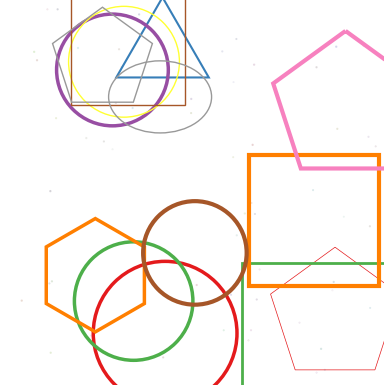[{"shape": "circle", "thickness": 2.5, "radius": 0.93, "center": [0.429, 0.134]}, {"shape": "pentagon", "thickness": 0.5, "radius": 0.88, "center": [0.87, 0.182]}, {"shape": "triangle", "thickness": 1.5, "radius": 0.69, "center": [0.422, 0.868]}, {"shape": "square", "thickness": 2, "radius": 0.93, "center": [0.816, 0.132]}, {"shape": "circle", "thickness": 2.5, "radius": 0.77, "center": [0.347, 0.218]}, {"shape": "circle", "thickness": 2.5, "radius": 0.73, "center": [0.292, 0.818]}, {"shape": "square", "thickness": 3, "radius": 0.85, "center": [0.816, 0.428]}, {"shape": "hexagon", "thickness": 2.5, "radius": 0.74, "center": [0.248, 0.285]}, {"shape": "circle", "thickness": 1, "radius": 0.72, "center": [0.322, 0.84]}, {"shape": "square", "thickness": 1, "radius": 0.74, "center": [0.333, 0.875]}, {"shape": "circle", "thickness": 3, "radius": 0.67, "center": [0.506, 0.343]}, {"shape": "pentagon", "thickness": 3, "radius": 0.99, "center": [0.897, 0.722]}, {"shape": "oval", "thickness": 1, "radius": 0.67, "center": [0.416, 0.748]}, {"shape": "pentagon", "thickness": 1, "radius": 0.68, "center": [0.266, 0.845]}]